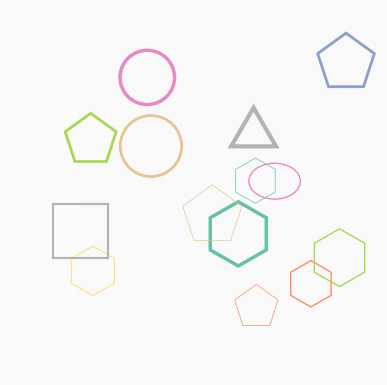[{"shape": "hexagon", "thickness": 2.5, "radius": 0.42, "center": [0.615, 0.393]}, {"shape": "hexagon", "thickness": 0.5, "radius": 0.29, "center": [0.659, 0.531]}, {"shape": "pentagon", "thickness": 0.5, "radius": 0.29, "center": [0.662, 0.202]}, {"shape": "hexagon", "thickness": 1, "radius": 0.3, "center": [0.802, 0.263]}, {"shape": "pentagon", "thickness": 2, "radius": 0.38, "center": [0.893, 0.837]}, {"shape": "circle", "thickness": 2.5, "radius": 0.35, "center": [0.38, 0.799]}, {"shape": "oval", "thickness": 1, "radius": 0.33, "center": [0.709, 0.529]}, {"shape": "hexagon", "thickness": 1, "radius": 0.38, "center": [0.876, 0.331]}, {"shape": "pentagon", "thickness": 2, "radius": 0.35, "center": [0.234, 0.636]}, {"shape": "hexagon", "thickness": 0.5, "radius": 0.32, "center": [0.239, 0.296]}, {"shape": "pentagon", "thickness": 0.5, "radius": 0.4, "center": [0.548, 0.44]}, {"shape": "circle", "thickness": 2, "radius": 0.4, "center": [0.39, 0.621]}, {"shape": "square", "thickness": 1.5, "radius": 0.35, "center": [0.207, 0.4]}, {"shape": "triangle", "thickness": 3, "radius": 0.33, "center": [0.654, 0.653]}]